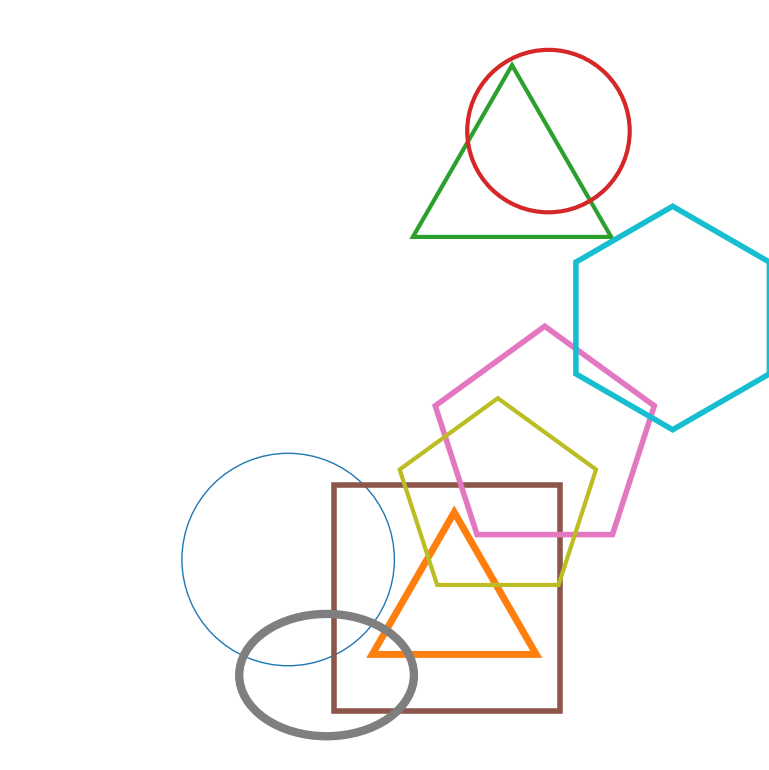[{"shape": "circle", "thickness": 0.5, "radius": 0.69, "center": [0.374, 0.273]}, {"shape": "triangle", "thickness": 2.5, "radius": 0.61, "center": [0.59, 0.212]}, {"shape": "triangle", "thickness": 1.5, "radius": 0.74, "center": [0.665, 0.767]}, {"shape": "circle", "thickness": 1.5, "radius": 0.53, "center": [0.712, 0.83]}, {"shape": "square", "thickness": 2, "radius": 0.73, "center": [0.581, 0.223]}, {"shape": "pentagon", "thickness": 2, "radius": 0.75, "center": [0.707, 0.427]}, {"shape": "oval", "thickness": 3, "radius": 0.57, "center": [0.424, 0.123]}, {"shape": "pentagon", "thickness": 1.5, "radius": 0.67, "center": [0.647, 0.349]}, {"shape": "hexagon", "thickness": 2, "radius": 0.73, "center": [0.874, 0.587]}]